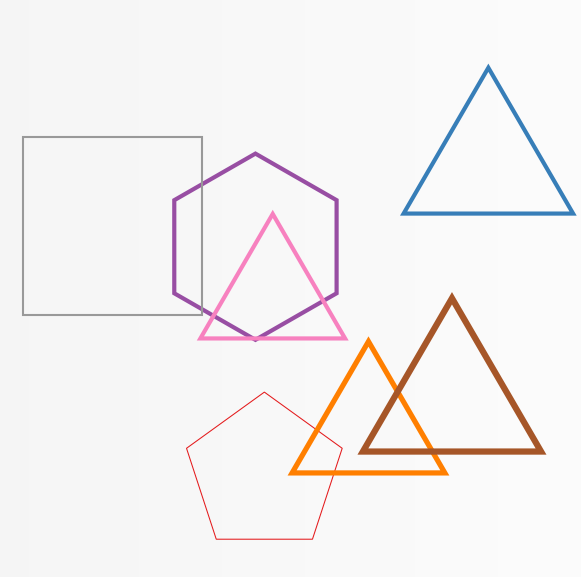[{"shape": "pentagon", "thickness": 0.5, "radius": 0.7, "center": [0.455, 0.179]}, {"shape": "triangle", "thickness": 2, "radius": 0.84, "center": [0.84, 0.713]}, {"shape": "hexagon", "thickness": 2, "radius": 0.81, "center": [0.439, 0.572]}, {"shape": "triangle", "thickness": 2.5, "radius": 0.76, "center": [0.634, 0.256]}, {"shape": "triangle", "thickness": 3, "radius": 0.88, "center": [0.778, 0.306]}, {"shape": "triangle", "thickness": 2, "radius": 0.72, "center": [0.469, 0.485]}, {"shape": "square", "thickness": 1, "radius": 0.77, "center": [0.194, 0.608]}]